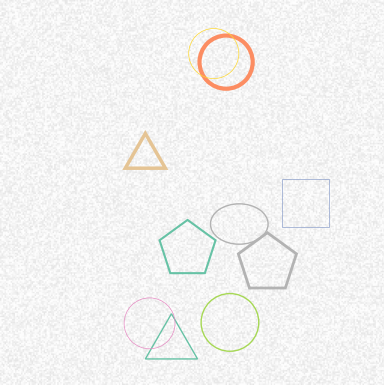[{"shape": "triangle", "thickness": 1, "radius": 0.39, "center": [0.445, 0.107]}, {"shape": "pentagon", "thickness": 1.5, "radius": 0.38, "center": [0.487, 0.352]}, {"shape": "circle", "thickness": 3, "radius": 0.35, "center": [0.587, 0.839]}, {"shape": "square", "thickness": 0.5, "radius": 0.31, "center": [0.793, 0.473]}, {"shape": "circle", "thickness": 0.5, "radius": 0.33, "center": [0.388, 0.16]}, {"shape": "circle", "thickness": 1, "radius": 0.37, "center": [0.597, 0.163]}, {"shape": "circle", "thickness": 0.5, "radius": 0.33, "center": [0.555, 0.861]}, {"shape": "triangle", "thickness": 2.5, "radius": 0.3, "center": [0.377, 0.593]}, {"shape": "pentagon", "thickness": 2, "radius": 0.4, "center": [0.695, 0.316]}, {"shape": "oval", "thickness": 1, "radius": 0.37, "center": [0.621, 0.418]}]